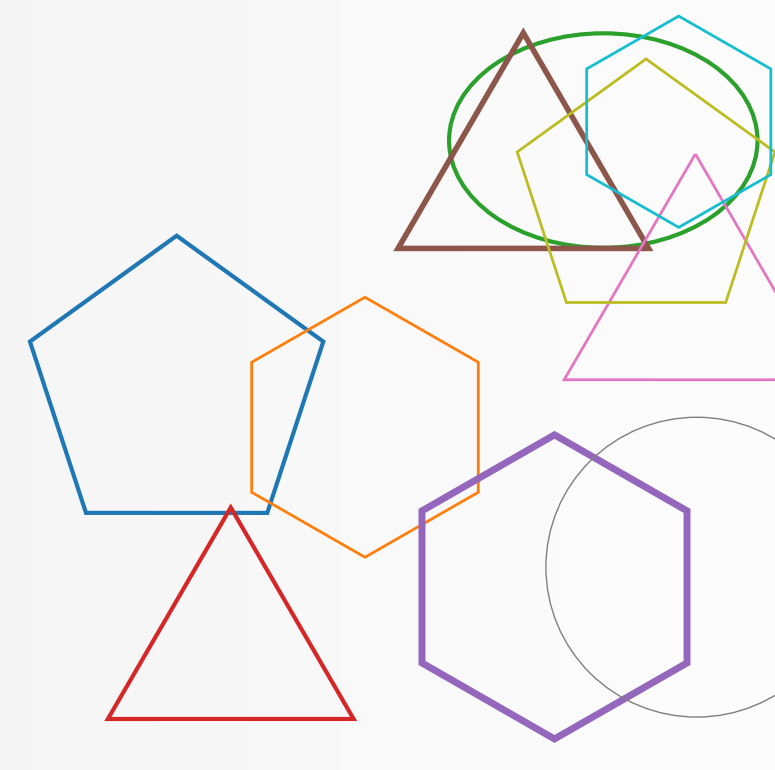[{"shape": "pentagon", "thickness": 1.5, "radius": 0.99, "center": [0.228, 0.495]}, {"shape": "hexagon", "thickness": 1, "radius": 0.84, "center": [0.471, 0.445]}, {"shape": "oval", "thickness": 1.5, "radius": 0.99, "center": [0.778, 0.817]}, {"shape": "triangle", "thickness": 1.5, "radius": 0.92, "center": [0.298, 0.158]}, {"shape": "hexagon", "thickness": 2.5, "radius": 0.99, "center": [0.715, 0.238]}, {"shape": "triangle", "thickness": 2, "radius": 0.93, "center": [0.675, 0.771]}, {"shape": "triangle", "thickness": 1, "radius": 0.98, "center": [0.897, 0.605]}, {"shape": "circle", "thickness": 0.5, "radius": 0.97, "center": [0.899, 0.263]}, {"shape": "pentagon", "thickness": 1, "radius": 0.87, "center": [0.834, 0.749]}, {"shape": "hexagon", "thickness": 1, "radius": 0.69, "center": [0.876, 0.842]}]